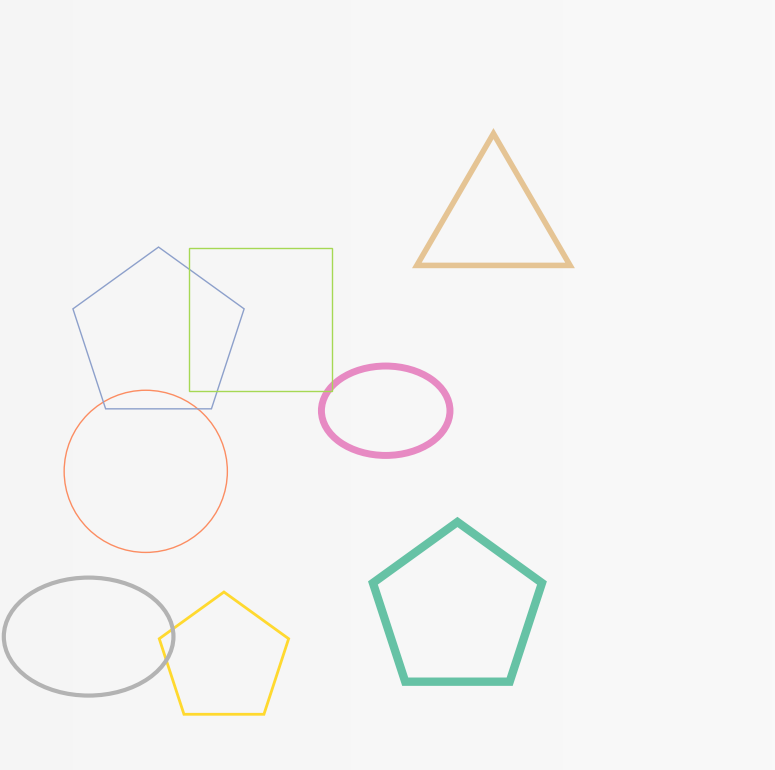[{"shape": "pentagon", "thickness": 3, "radius": 0.57, "center": [0.59, 0.207]}, {"shape": "circle", "thickness": 0.5, "radius": 0.53, "center": [0.188, 0.388]}, {"shape": "pentagon", "thickness": 0.5, "radius": 0.58, "center": [0.205, 0.563]}, {"shape": "oval", "thickness": 2.5, "radius": 0.41, "center": [0.498, 0.467]}, {"shape": "square", "thickness": 0.5, "radius": 0.46, "center": [0.336, 0.585]}, {"shape": "pentagon", "thickness": 1, "radius": 0.44, "center": [0.289, 0.143]}, {"shape": "triangle", "thickness": 2, "radius": 0.57, "center": [0.637, 0.712]}, {"shape": "oval", "thickness": 1.5, "radius": 0.55, "center": [0.114, 0.173]}]